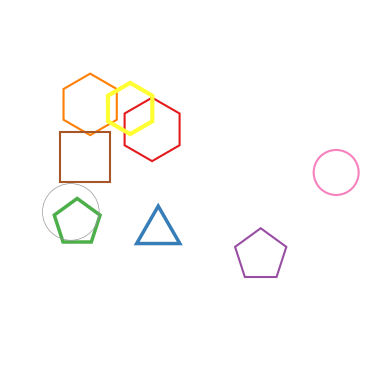[{"shape": "hexagon", "thickness": 1.5, "radius": 0.41, "center": [0.395, 0.664]}, {"shape": "triangle", "thickness": 2.5, "radius": 0.32, "center": [0.411, 0.4]}, {"shape": "pentagon", "thickness": 2.5, "radius": 0.31, "center": [0.2, 0.422]}, {"shape": "pentagon", "thickness": 1.5, "radius": 0.35, "center": [0.677, 0.337]}, {"shape": "hexagon", "thickness": 1.5, "radius": 0.4, "center": [0.234, 0.729]}, {"shape": "hexagon", "thickness": 3, "radius": 0.33, "center": [0.338, 0.718]}, {"shape": "square", "thickness": 1.5, "radius": 0.33, "center": [0.221, 0.593]}, {"shape": "circle", "thickness": 1.5, "radius": 0.29, "center": [0.873, 0.552]}, {"shape": "circle", "thickness": 0.5, "radius": 0.37, "center": [0.184, 0.45]}]